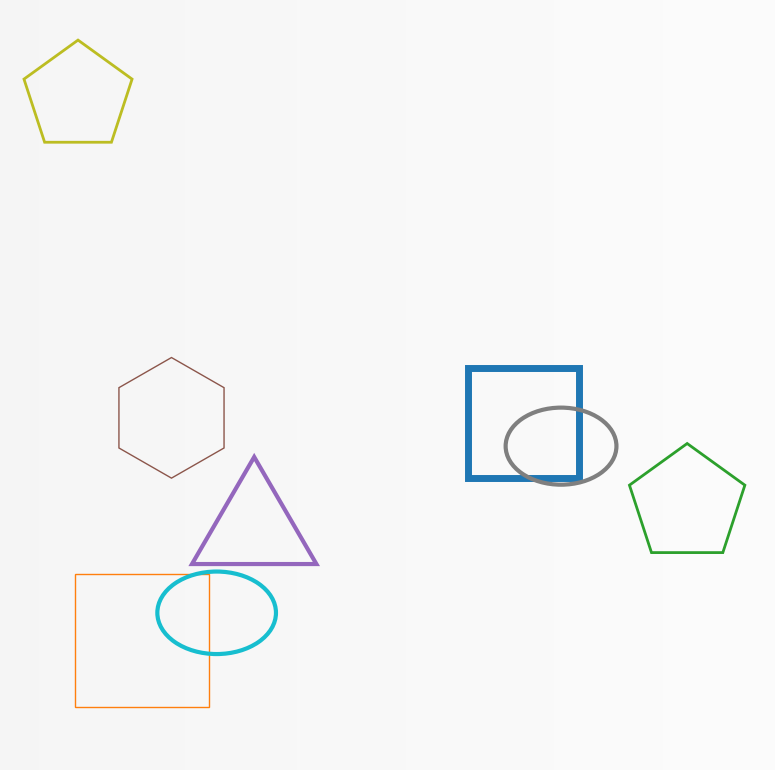[{"shape": "square", "thickness": 2.5, "radius": 0.36, "center": [0.676, 0.451]}, {"shape": "square", "thickness": 0.5, "radius": 0.43, "center": [0.184, 0.169]}, {"shape": "pentagon", "thickness": 1, "radius": 0.39, "center": [0.887, 0.346]}, {"shape": "triangle", "thickness": 1.5, "radius": 0.46, "center": [0.328, 0.314]}, {"shape": "hexagon", "thickness": 0.5, "radius": 0.39, "center": [0.221, 0.457]}, {"shape": "oval", "thickness": 1.5, "radius": 0.36, "center": [0.724, 0.421]}, {"shape": "pentagon", "thickness": 1, "radius": 0.37, "center": [0.101, 0.875]}, {"shape": "oval", "thickness": 1.5, "radius": 0.38, "center": [0.28, 0.204]}]